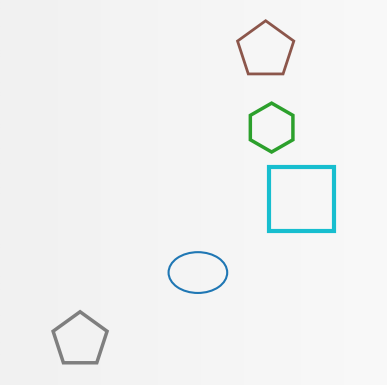[{"shape": "oval", "thickness": 1.5, "radius": 0.38, "center": [0.511, 0.292]}, {"shape": "hexagon", "thickness": 2.5, "radius": 0.32, "center": [0.701, 0.669]}, {"shape": "pentagon", "thickness": 2, "radius": 0.38, "center": [0.686, 0.87]}, {"shape": "pentagon", "thickness": 2.5, "radius": 0.37, "center": [0.207, 0.117]}, {"shape": "square", "thickness": 3, "radius": 0.42, "center": [0.777, 0.483]}]